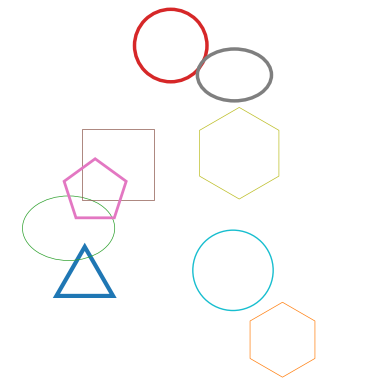[{"shape": "triangle", "thickness": 3, "radius": 0.42, "center": [0.22, 0.274]}, {"shape": "hexagon", "thickness": 0.5, "radius": 0.49, "center": [0.734, 0.118]}, {"shape": "oval", "thickness": 0.5, "radius": 0.6, "center": [0.178, 0.407]}, {"shape": "circle", "thickness": 2.5, "radius": 0.47, "center": [0.443, 0.882]}, {"shape": "square", "thickness": 0.5, "radius": 0.46, "center": [0.306, 0.573]}, {"shape": "pentagon", "thickness": 2, "radius": 0.42, "center": [0.247, 0.503]}, {"shape": "oval", "thickness": 2.5, "radius": 0.48, "center": [0.609, 0.805]}, {"shape": "hexagon", "thickness": 0.5, "radius": 0.59, "center": [0.621, 0.602]}, {"shape": "circle", "thickness": 1, "radius": 0.52, "center": [0.605, 0.298]}]